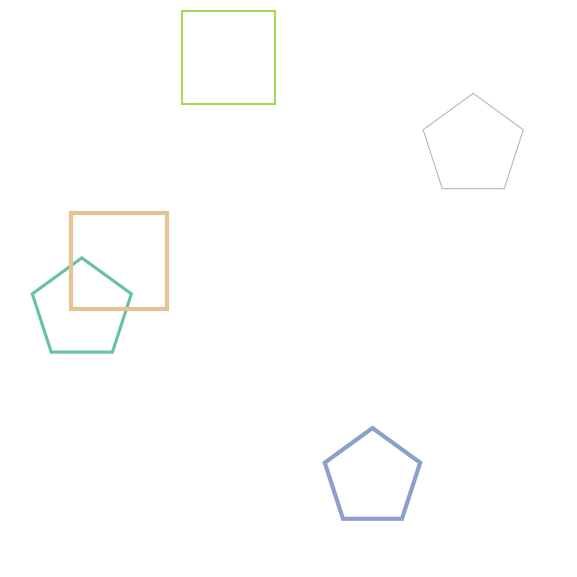[{"shape": "pentagon", "thickness": 1.5, "radius": 0.45, "center": [0.142, 0.462]}, {"shape": "pentagon", "thickness": 2, "radius": 0.43, "center": [0.645, 0.171]}, {"shape": "square", "thickness": 1, "radius": 0.4, "center": [0.396, 0.9]}, {"shape": "square", "thickness": 2, "radius": 0.41, "center": [0.206, 0.547]}, {"shape": "pentagon", "thickness": 0.5, "radius": 0.46, "center": [0.819, 0.746]}]